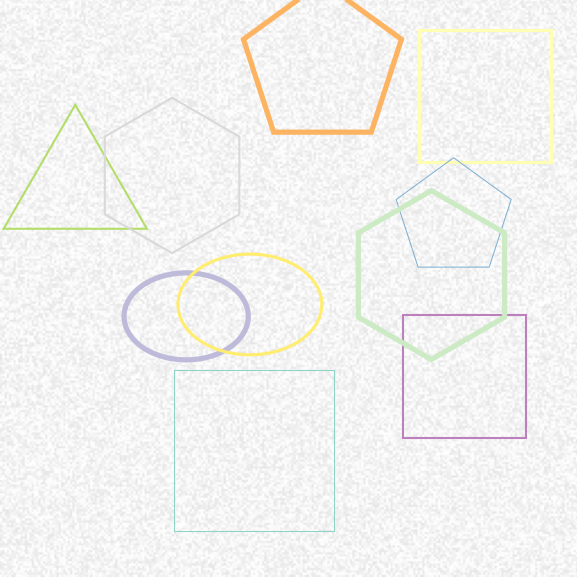[{"shape": "square", "thickness": 0.5, "radius": 0.7, "center": [0.44, 0.219]}, {"shape": "square", "thickness": 1.5, "radius": 0.57, "center": [0.839, 0.833]}, {"shape": "oval", "thickness": 2.5, "radius": 0.54, "center": [0.322, 0.451]}, {"shape": "pentagon", "thickness": 0.5, "radius": 0.52, "center": [0.786, 0.621]}, {"shape": "pentagon", "thickness": 2.5, "radius": 0.72, "center": [0.558, 0.887]}, {"shape": "triangle", "thickness": 1, "radius": 0.72, "center": [0.13, 0.675]}, {"shape": "hexagon", "thickness": 1, "radius": 0.67, "center": [0.298, 0.695]}, {"shape": "square", "thickness": 1, "radius": 0.53, "center": [0.804, 0.347]}, {"shape": "hexagon", "thickness": 2.5, "radius": 0.73, "center": [0.747, 0.523]}, {"shape": "oval", "thickness": 1.5, "radius": 0.62, "center": [0.433, 0.472]}]